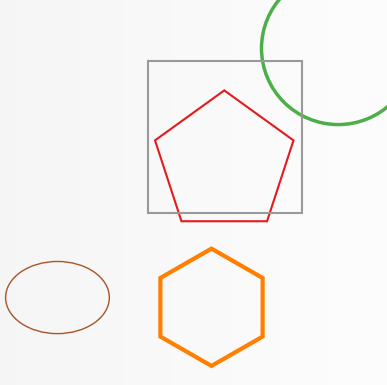[{"shape": "pentagon", "thickness": 1.5, "radius": 0.94, "center": [0.579, 0.577]}, {"shape": "circle", "thickness": 2.5, "radius": 0.99, "center": [0.873, 0.875]}, {"shape": "hexagon", "thickness": 3, "radius": 0.76, "center": [0.546, 0.202]}, {"shape": "oval", "thickness": 1, "radius": 0.67, "center": [0.148, 0.227]}, {"shape": "square", "thickness": 1.5, "radius": 0.99, "center": [0.58, 0.644]}]